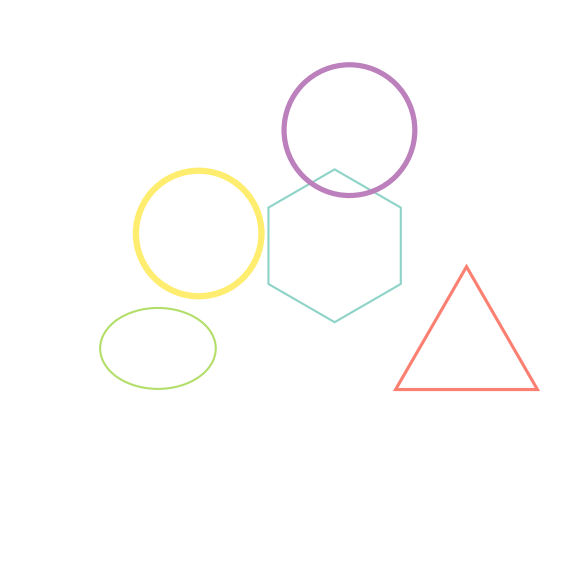[{"shape": "hexagon", "thickness": 1, "radius": 0.66, "center": [0.579, 0.574]}, {"shape": "triangle", "thickness": 1.5, "radius": 0.71, "center": [0.808, 0.396]}, {"shape": "oval", "thickness": 1, "radius": 0.5, "center": [0.274, 0.396]}, {"shape": "circle", "thickness": 2.5, "radius": 0.57, "center": [0.605, 0.774]}, {"shape": "circle", "thickness": 3, "radius": 0.54, "center": [0.344, 0.595]}]